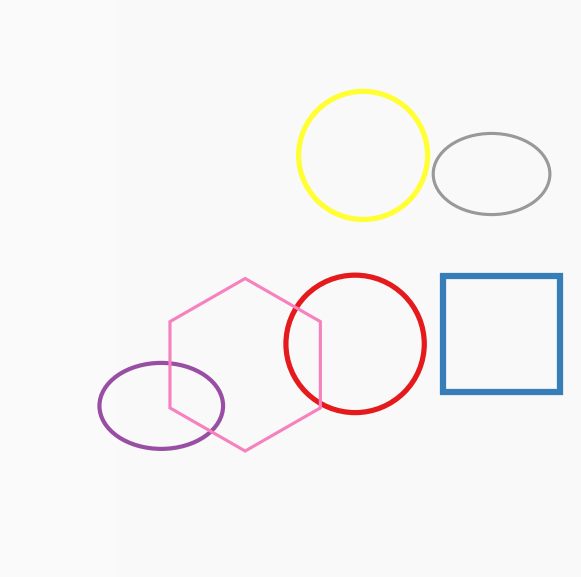[{"shape": "circle", "thickness": 2.5, "radius": 0.6, "center": [0.611, 0.404]}, {"shape": "square", "thickness": 3, "radius": 0.5, "center": [0.863, 0.42]}, {"shape": "oval", "thickness": 2, "radius": 0.53, "center": [0.277, 0.296]}, {"shape": "circle", "thickness": 2.5, "radius": 0.55, "center": [0.625, 0.73]}, {"shape": "hexagon", "thickness": 1.5, "radius": 0.75, "center": [0.422, 0.368]}, {"shape": "oval", "thickness": 1.5, "radius": 0.5, "center": [0.846, 0.698]}]